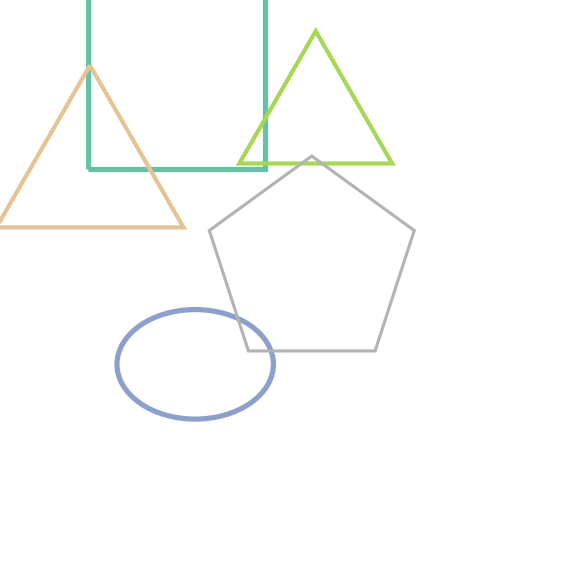[{"shape": "square", "thickness": 2.5, "radius": 0.76, "center": [0.305, 0.86]}, {"shape": "oval", "thickness": 2.5, "radius": 0.68, "center": [0.338, 0.368]}, {"shape": "triangle", "thickness": 2, "radius": 0.76, "center": [0.547, 0.792]}, {"shape": "triangle", "thickness": 2, "radius": 0.94, "center": [0.156, 0.699]}, {"shape": "pentagon", "thickness": 1.5, "radius": 0.93, "center": [0.54, 0.542]}]